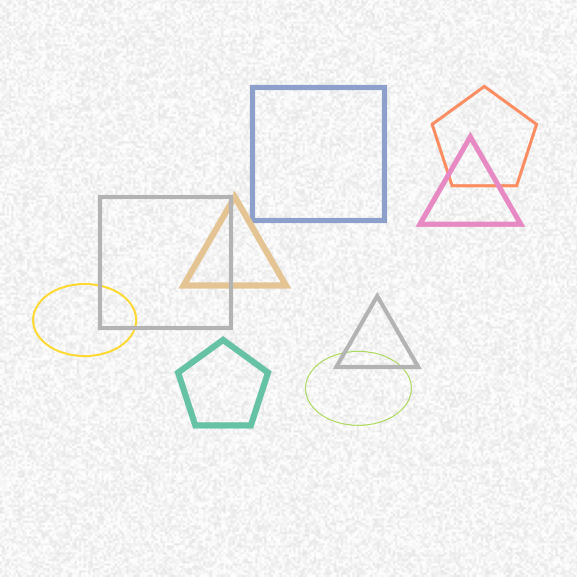[{"shape": "pentagon", "thickness": 3, "radius": 0.41, "center": [0.386, 0.329]}, {"shape": "pentagon", "thickness": 1.5, "radius": 0.48, "center": [0.839, 0.754]}, {"shape": "square", "thickness": 2.5, "radius": 0.57, "center": [0.551, 0.733]}, {"shape": "triangle", "thickness": 2.5, "radius": 0.5, "center": [0.814, 0.661]}, {"shape": "oval", "thickness": 0.5, "radius": 0.46, "center": [0.621, 0.327]}, {"shape": "oval", "thickness": 1, "radius": 0.45, "center": [0.147, 0.445]}, {"shape": "triangle", "thickness": 3, "radius": 0.51, "center": [0.407, 0.556]}, {"shape": "triangle", "thickness": 2, "radius": 0.41, "center": [0.653, 0.405]}, {"shape": "square", "thickness": 2, "radius": 0.57, "center": [0.286, 0.545]}]